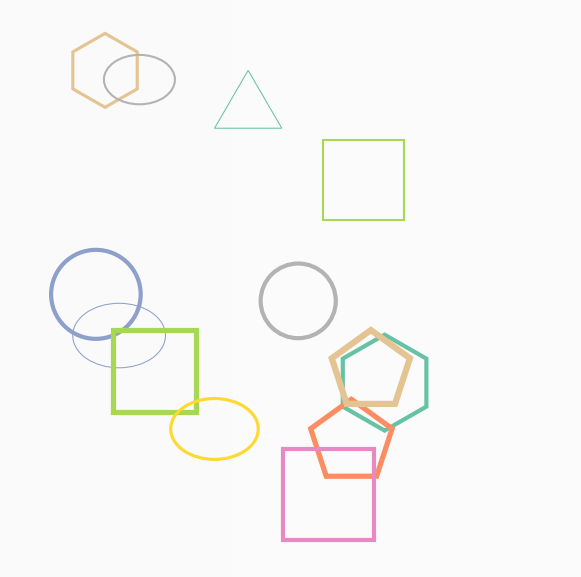[{"shape": "hexagon", "thickness": 2, "radius": 0.42, "center": [0.662, 0.337]}, {"shape": "triangle", "thickness": 0.5, "radius": 0.33, "center": [0.427, 0.81]}, {"shape": "pentagon", "thickness": 2.5, "radius": 0.37, "center": [0.605, 0.234]}, {"shape": "circle", "thickness": 2, "radius": 0.39, "center": [0.165, 0.489]}, {"shape": "oval", "thickness": 0.5, "radius": 0.4, "center": [0.205, 0.418]}, {"shape": "square", "thickness": 2, "radius": 0.39, "center": [0.565, 0.143]}, {"shape": "square", "thickness": 1, "radius": 0.35, "center": [0.625, 0.687]}, {"shape": "square", "thickness": 2.5, "radius": 0.36, "center": [0.266, 0.357]}, {"shape": "oval", "thickness": 1.5, "radius": 0.38, "center": [0.369, 0.256]}, {"shape": "hexagon", "thickness": 1.5, "radius": 0.32, "center": [0.181, 0.877]}, {"shape": "pentagon", "thickness": 3, "radius": 0.35, "center": [0.638, 0.357]}, {"shape": "circle", "thickness": 2, "radius": 0.32, "center": [0.513, 0.478]}, {"shape": "oval", "thickness": 1, "radius": 0.31, "center": [0.24, 0.861]}]